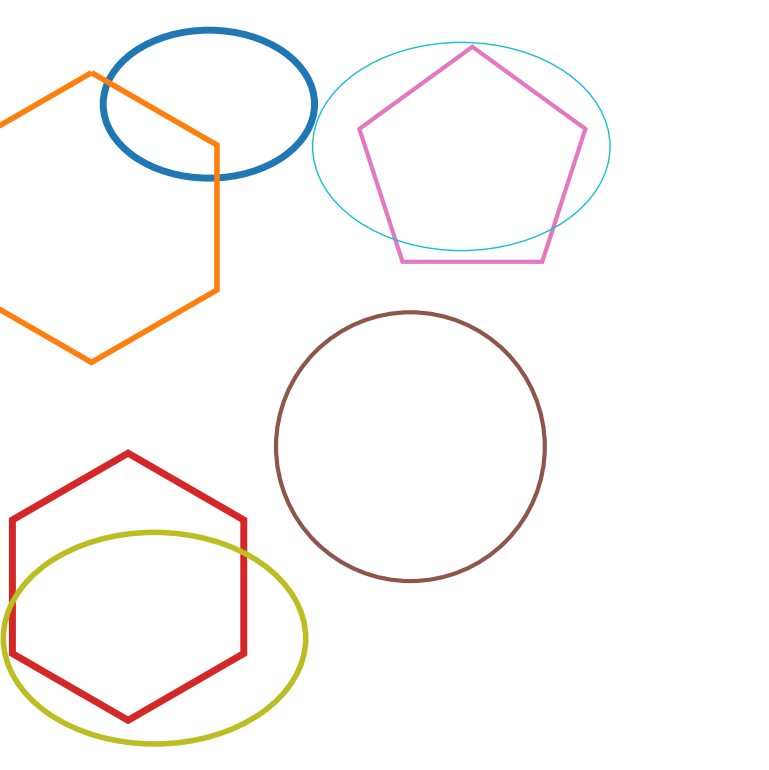[{"shape": "oval", "thickness": 2.5, "radius": 0.69, "center": [0.271, 0.865]}, {"shape": "hexagon", "thickness": 2, "radius": 0.94, "center": [0.119, 0.718]}, {"shape": "hexagon", "thickness": 2.5, "radius": 0.87, "center": [0.166, 0.238]}, {"shape": "circle", "thickness": 1.5, "radius": 0.87, "center": [0.533, 0.42]}, {"shape": "pentagon", "thickness": 1.5, "radius": 0.77, "center": [0.613, 0.785]}, {"shape": "oval", "thickness": 2, "radius": 0.98, "center": [0.201, 0.171]}, {"shape": "oval", "thickness": 0.5, "radius": 0.97, "center": [0.599, 0.81]}]